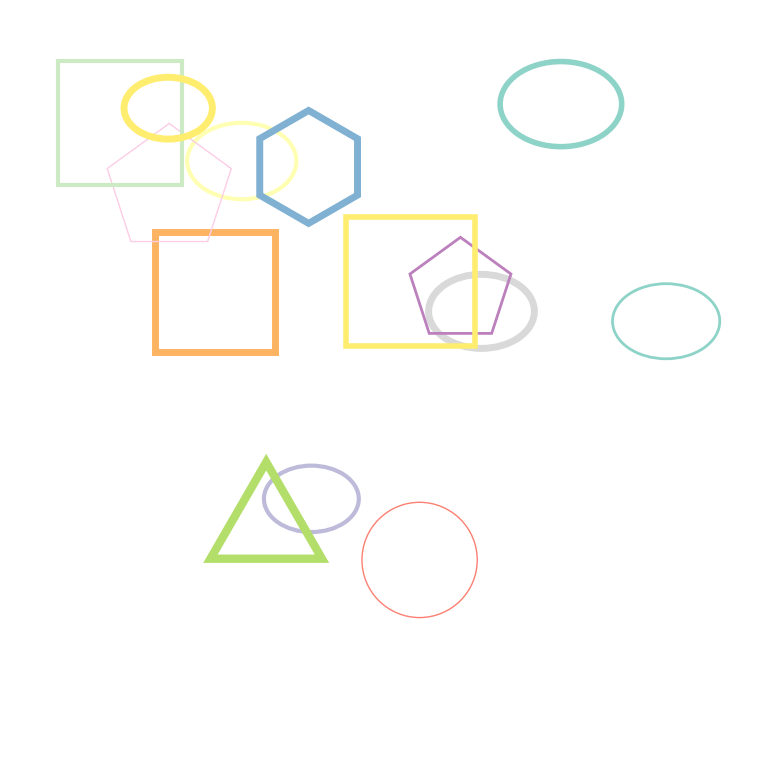[{"shape": "oval", "thickness": 2, "radius": 0.39, "center": [0.728, 0.865]}, {"shape": "oval", "thickness": 1, "radius": 0.35, "center": [0.865, 0.583]}, {"shape": "oval", "thickness": 1.5, "radius": 0.35, "center": [0.314, 0.791]}, {"shape": "oval", "thickness": 1.5, "radius": 0.31, "center": [0.404, 0.352]}, {"shape": "circle", "thickness": 0.5, "radius": 0.37, "center": [0.545, 0.273]}, {"shape": "hexagon", "thickness": 2.5, "radius": 0.37, "center": [0.401, 0.783]}, {"shape": "square", "thickness": 2.5, "radius": 0.39, "center": [0.279, 0.621]}, {"shape": "triangle", "thickness": 3, "radius": 0.42, "center": [0.346, 0.316]}, {"shape": "pentagon", "thickness": 0.5, "radius": 0.42, "center": [0.22, 0.755]}, {"shape": "oval", "thickness": 2.5, "radius": 0.34, "center": [0.625, 0.596]}, {"shape": "pentagon", "thickness": 1, "radius": 0.34, "center": [0.598, 0.623]}, {"shape": "square", "thickness": 1.5, "radius": 0.4, "center": [0.156, 0.841]}, {"shape": "square", "thickness": 2, "radius": 0.42, "center": [0.533, 0.635]}, {"shape": "oval", "thickness": 2.5, "radius": 0.29, "center": [0.218, 0.86]}]